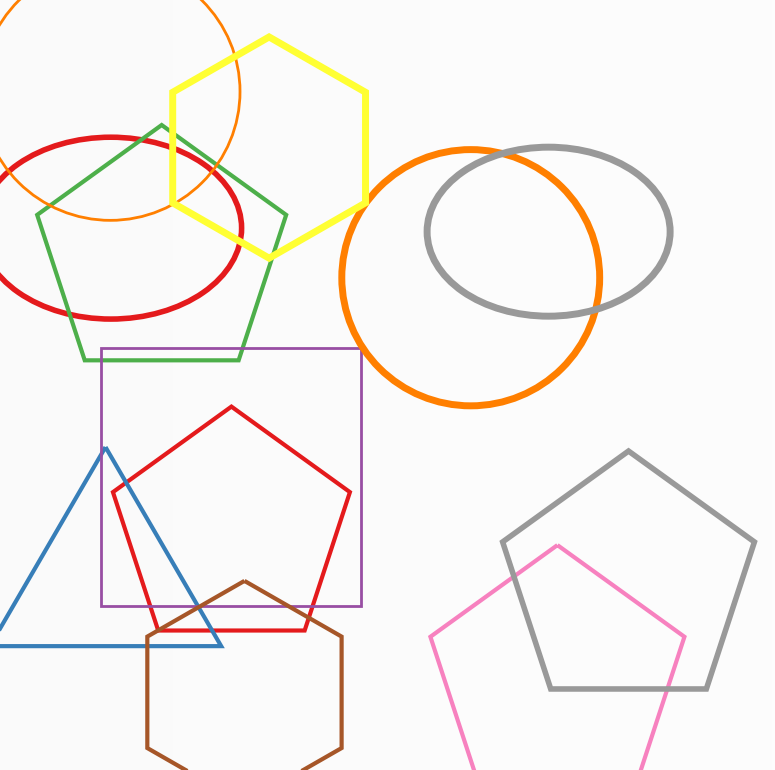[{"shape": "pentagon", "thickness": 1.5, "radius": 0.8, "center": [0.299, 0.311]}, {"shape": "oval", "thickness": 2, "radius": 0.84, "center": [0.143, 0.704]}, {"shape": "triangle", "thickness": 1.5, "radius": 0.86, "center": [0.136, 0.247]}, {"shape": "pentagon", "thickness": 1.5, "radius": 0.84, "center": [0.209, 0.669]}, {"shape": "square", "thickness": 1, "radius": 0.84, "center": [0.298, 0.38]}, {"shape": "circle", "thickness": 1, "radius": 0.84, "center": [0.142, 0.881]}, {"shape": "circle", "thickness": 2.5, "radius": 0.83, "center": [0.607, 0.639]}, {"shape": "hexagon", "thickness": 2.5, "radius": 0.72, "center": [0.347, 0.808]}, {"shape": "hexagon", "thickness": 1.5, "radius": 0.72, "center": [0.315, 0.101]}, {"shape": "pentagon", "thickness": 1.5, "radius": 0.86, "center": [0.719, 0.12]}, {"shape": "oval", "thickness": 2.5, "radius": 0.78, "center": [0.708, 0.699]}, {"shape": "pentagon", "thickness": 2, "radius": 0.85, "center": [0.811, 0.243]}]